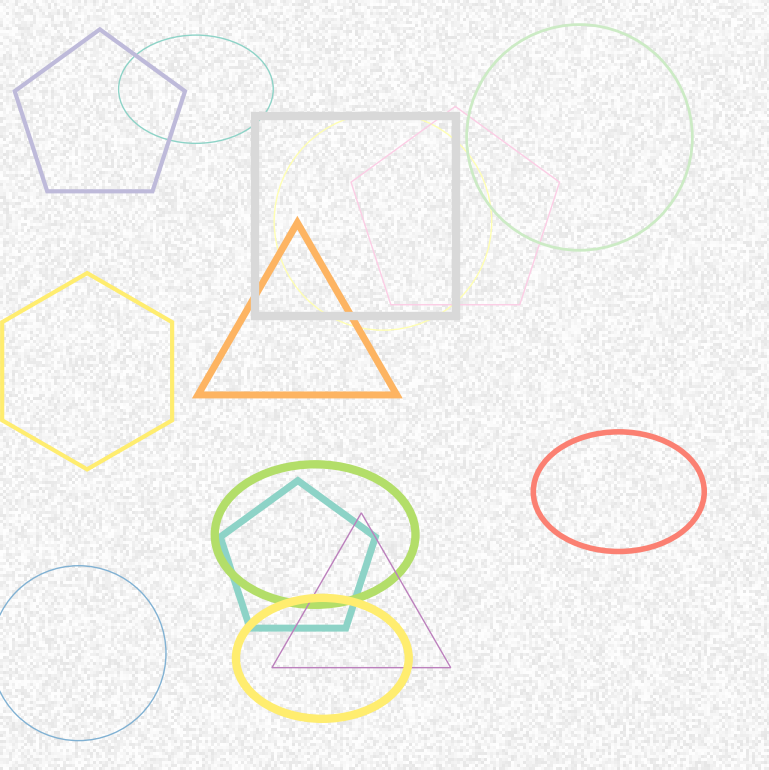[{"shape": "pentagon", "thickness": 2.5, "radius": 0.53, "center": [0.387, 0.27]}, {"shape": "oval", "thickness": 0.5, "radius": 0.5, "center": [0.254, 0.884]}, {"shape": "circle", "thickness": 0.5, "radius": 0.71, "center": [0.497, 0.712]}, {"shape": "pentagon", "thickness": 1.5, "radius": 0.58, "center": [0.13, 0.846]}, {"shape": "oval", "thickness": 2, "radius": 0.55, "center": [0.804, 0.361]}, {"shape": "circle", "thickness": 0.5, "radius": 0.57, "center": [0.102, 0.152]}, {"shape": "triangle", "thickness": 2.5, "radius": 0.75, "center": [0.386, 0.562]}, {"shape": "oval", "thickness": 3, "radius": 0.65, "center": [0.409, 0.306]}, {"shape": "pentagon", "thickness": 0.5, "radius": 0.71, "center": [0.591, 0.719]}, {"shape": "square", "thickness": 3, "radius": 0.65, "center": [0.462, 0.719]}, {"shape": "triangle", "thickness": 0.5, "radius": 0.67, "center": [0.469, 0.2]}, {"shape": "circle", "thickness": 1, "radius": 0.73, "center": [0.753, 0.822]}, {"shape": "oval", "thickness": 3, "radius": 0.56, "center": [0.419, 0.145]}, {"shape": "hexagon", "thickness": 1.5, "radius": 0.64, "center": [0.113, 0.518]}]